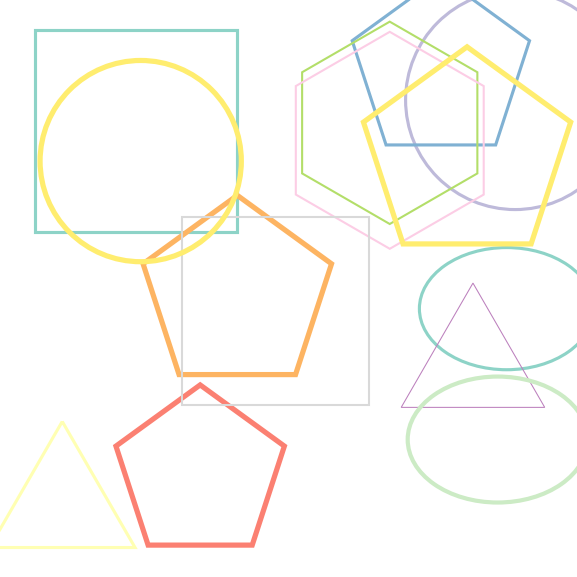[{"shape": "oval", "thickness": 1.5, "radius": 0.76, "center": [0.877, 0.465]}, {"shape": "square", "thickness": 1.5, "radius": 0.87, "center": [0.236, 0.772]}, {"shape": "triangle", "thickness": 1.5, "radius": 0.73, "center": [0.108, 0.124]}, {"shape": "circle", "thickness": 1.5, "radius": 0.95, "center": [0.892, 0.826]}, {"shape": "pentagon", "thickness": 2.5, "radius": 0.77, "center": [0.347, 0.179]}, {"shape": "pentagon", "thickness": 1.5, "radius": 0.81, "center": [0.763, 0.879]}, {"shape": "pentagon", "thickness": 2.5, "radius": 0.86, "center": [0.411, 0.489]}, {"shape": "hexagon", "thickness": 1, "radius": 0.88, "center": [0.675, 0.786]}, {"shape": "hexagon", "thickness": 1, "radius": 0.94, "center": [0.675, 0.756]}, {"shape": "square", "thickness": 1, "radius": 0.81, "center": [0.477, 0.461]}, {"shape": "triangle", "thickness": 0.5, "radius": 0.72, "center": [0.819, 0.365]}, {"shape": "oval", "thickness": 2, "radius": 0.78, "center": [0.862, 0.238]}, {"shape": "circle", "thickness": 2.5, "radius": 0.87, "center": [0.244, 0.72]}, {"shape": "pentagon", "thickness": 2.5, "radius": 0.94, "center": [0.809, 0.729]}]